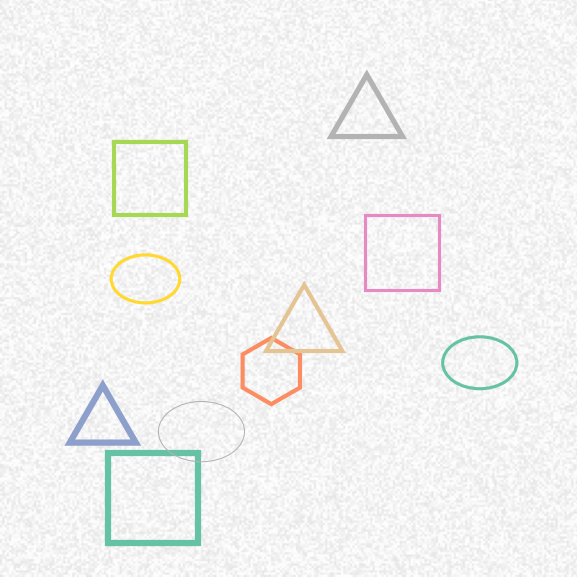[{"shape": "square", "thickness": 3, "radius": 0.39, "center": [0.264, 0.137]}, {"shape": "oval", "thickness": 1.5, "radius": 0.32, "center": [0.831, 0.371]}, {"shape": "hexagon", "thickness": 2, "radius": 0.29, "center": [0.47, 0.357]}, {"shape": "triangle", "thickness": 3, "radius": 0.33, "center": [0.178, 0.266]}, {"shape": "square", "thickness": 1.5, "radius": 0.32, "center": [0.696, 0.562]}, {"shape": "square", "thickness": 2, "radius": 0.31, "center": [0.26, 0.69]}, {"shape": "oval", "thickness": 1.5, "radius": 0.3, "center": [0.252, 0.516]}, {"shape": "triangle", "thickness": 2, "radius": 0.38, "center": [0.527, 0.429]}, {"shape": "triangle", "thickness": 2.5, "radius": 0.36, "center": [0.635, 0.798]}, {"shape": "oval", "thickness": 0.5, "radius": 0.37, "center": [0.349, 0.252]}]